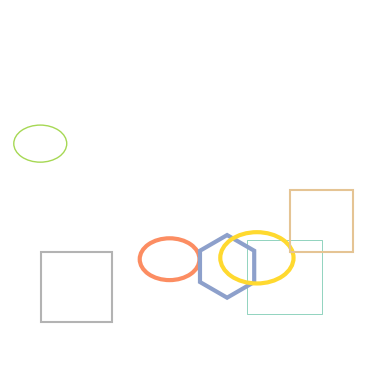[{"shape": "square", "thickness": 0.5, "radius": 0.48, "center": [0.739, 0.281]}, {"shape": "oval", "thickness": 3, "radius": 0.39, "center": [0.44, 0.327]}, {"shape": "hexagon", "thickness": 3, "radius": 0.41, "center": [0.59, 0.308]}, {"shape": "oval", "thickness": 1, "radius": 0.34, "center": [0.105, 0.627]}, {"shape": "oval", "thickness": 3, "radius": 0.48, "center": [0.667, 0.33]}, {"shape": "square", "thickness": 1.5, "radius": 0.41, "center": [0.836, 0.426]}, {"shape": "square", "thickness": 1.5, "radius": 0.46, "center": [0.198, 0.255]}]